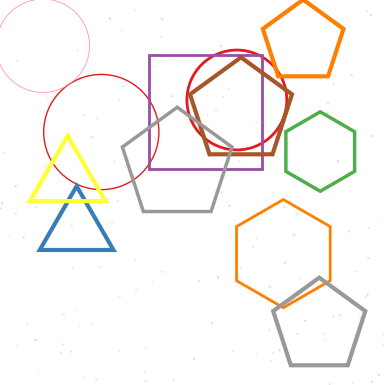[{"shape": "circle", "thickness": 2, "radius": 0.65, "center": [0.615, 0.74]}, {"shape": "circle", "thickness": 1, "radius": 0.75, "center": [0.263, 0.657]}, {"shape": "triangle", "thickness": 3, "radius": 0.55, "center": [0.199, 0.406]}, {"shape": "hexagon", "thickness": 2.5, "radius": 0.52, "center": [0.832, 0.606]}, {"shape": "square", "thickness": 2, "radius": 0.74, "center": [0.533, 0.709]}, {"shape": "hexagon", "thickness": 2, "radius": 0.7, "center": [0.736, 0.341]}, {"shape": "pentagon", "thickness": 3, "radius": 0.55, "center": [0.787, 0.891]}, {"shape": "triangle", "thickness": 3, "radius": 0.57, "center": [0.176, 0.534]}, {"shape": "pentagon", "thickness": 3, "radius": 0.7, "center": [0.626, 0.712]}, {"shape": "circle", "thickness": 0.5, "radius": 0.61, "center": [0.111, 0.881]}, {"shape": "pentagon", "thickness": 3, "radius": 0.63, "center": [0.829, 0.153]}, {"shape": "pentagon", "thickness": 2.5, "radius": 0.75, "center": [0.46, 0.572]}]